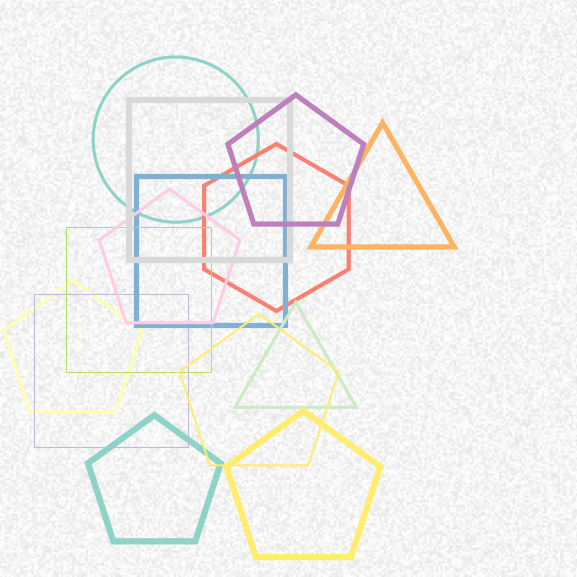[{"shape": "pentagon", "thickness": 3, "radius": 0.6, "center": [0.267, 0.16]}, {"shape": "circle", "thickness": 1.5, "radius": 0.72, "center": [0.304, 0.757]}, {"shape": "pentagon", "thickness": 1.5, "radius": 0.63, "center": [0.126, 0.388]}, {"shape": "square", "thickness": 0.5, "radius": 0.66, "center": [0.192, 0.357]}, {"shape": "hexagon", "thickness": 2, "radius": 0.72, "center": [0.479, 0.605]}, {"shape": "square", "thickness": 2.5, "radius": 0.65, "center": [0.364, 0.566]}, {"shape": "triangle", "thickness": 2.5, "radius": 0.72, "center": [0.662, 0.643]}, {"shape": "square", "thickness": 0.5, "radius": 0.63, "center": [0.24, 0.481]}, {"shape": "pentagon", "thickness": 1.5, "radius": 0.64, "center": [0.294, 0.544]}, {"shape": "square", "thickness": 3, "radius": 0.69, "center": [0.362, 0.687]}, {"shape": "pentagon", "thickness": 2.5, "radius": 0.62, "center": [0.512, 0.711]}, {"shape": "triangle", "thickness": 1.5, "radius": 0.61, "center": [0.512, 0.354]}, {"shape": "pentagon", "thickness": 1, "radius": 0.72, "center": [0.449, 0.31]}, {"shape": "pentagon", "thickness": 3, "radius": 0.7, "center": [0.525, 0.148]}]